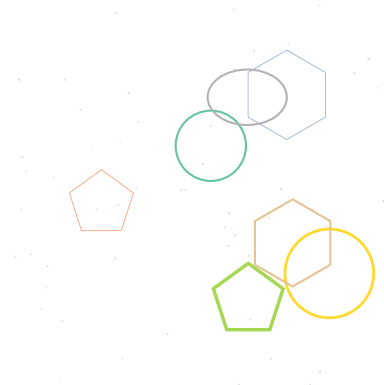[{"shape": "circle", "thickness": 1.5, "radius": 0.46, "center": [0.548, 0.621]}, {"shape": "pentagon", "thickness": 0.5, "radius": 0.44, "center": [0.263, 0.472]}, {"shape": "hexagon", "thickness": 0.5, "radius": 0.58, "center": [0.745, 0.754]}, {"shape": "pentagon", "thickness": 2.5, "radius": 0.48, "center": [0.645, 0.221]}, {"shape": "circle", "thickness": 2, "radius": 0.58, "center": [0.855, 0.29]}, {"shape": "hexagon", "thickness": 1.5, "radius": 0.57, "center": [0.76, 0.369]}, {"shape": "oval", "thickness": 1.5, "radius": 0.51, "center": [0.642, 0.747]}]